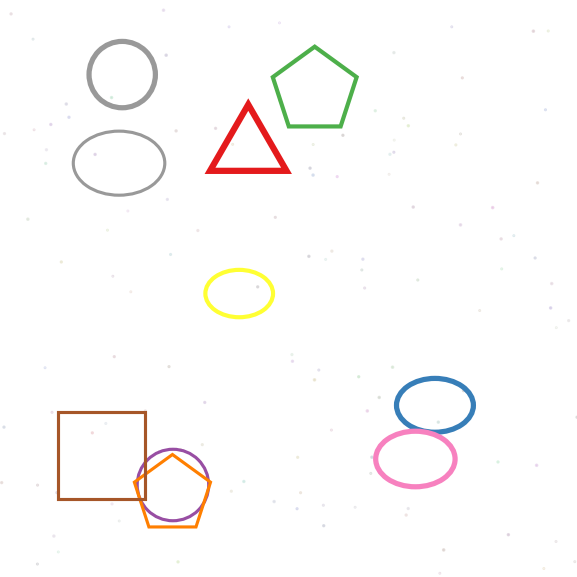[{"shape": "triangle", "thickness": 3, "radius": 0.38, "center": [0.43, 0.742]}, {"shape": "oval", "thickness": 2.5, "radius": 0.33, "center": [0.753, 0.297]}, {"shape": "pentagon", "thickness": 2, "radius": 0.38, "center": [0.545, 0.842]}, {"shape": "circle", "thickness": 1.5, "radius": 0.31, "center": [0.299, 0.159]}, {"shape": "pentagon", "thickness": 1.5, "radius": 0.35, "center": [0.299, 0.143]}, {"shape": "oval", "thickness": 2, "radius": 0.29, "center": [0.414, 0.491]}, {"shape": "square", "thickness": 1.5, "radius": 0.38, "center": [0.175, 0.21]}, {"shape": "oval", "thickness": 2.5, "radius": 0.34, "center": [0.719, 0.204]}, {"shape": "oval", "thickness": 1.5, "radius": 0.4, "center": [0.206, 0.717]}, {"shape": "circle", "thickness": 2.5, "radius": 0.29, "center": [0.212, 0.87]}]